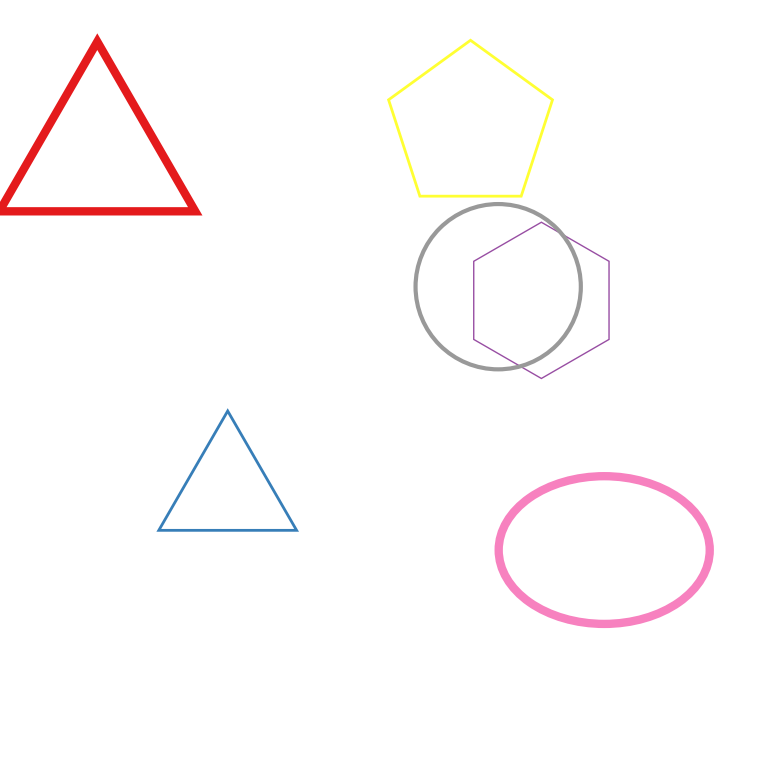[{"shape": "triangle", "thickness": 3, "radius": 0.73, "center": [0.126, 0.799]}, {"shape": "triangle", "thickness": 1, "radius": 0.52, "center": [0.296, 0.363]}, {"shape": "hexagon", "thickness": 0.5, "radius": 0.51, "center": [0.703, 0.61]}, {"shape": "pentagon", "thickness": 1, "radius": 0.56, "center": [0.611, 0.836]}, {"shape": "oval", "thickness": 3, "radius": 0.69, "center": [0.785, 0.286]}, {"shape": "circle", "thickness": 1.5, "radius": 0.54, "center": [0.647, 0.628]}]